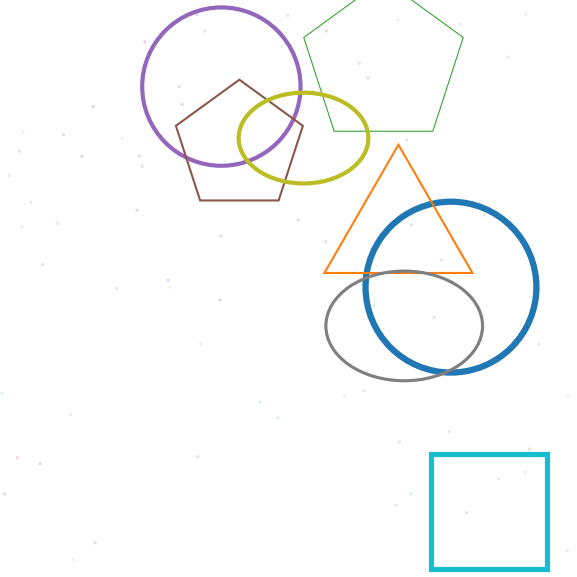[{"shape": "circle", "thickness": 3, "radius": 0.74, "center": [0.781, 0.502]}, {"shape": "triangle", "thickness": 1, "radius": 0.74, "center": [0.69, 0.6]}, {"shape": "pentagon", "thickness": 0.5, "radius": 0.73, "center": [0.664, 0.889]}, {"shape": "circle", "thickness": 2, "radius": 0.69, "center": [0.383, 0.849]}, {"shape": "pentagon", "thickness": 1, "radius": 0.58, "center": [0.415, 0.746]}, {"shape": "oval", "thickness": 1.5, "radius": 0.68, "center": [0.7, 0.435]}, {"shape": "oval", "thickness": 2, "radius": 0.56, "center": [0.526, 0.76]}, {"shape": "square", "thickness": 2.5, "radius": 0.5, "center": [0.846, 0.114]}]